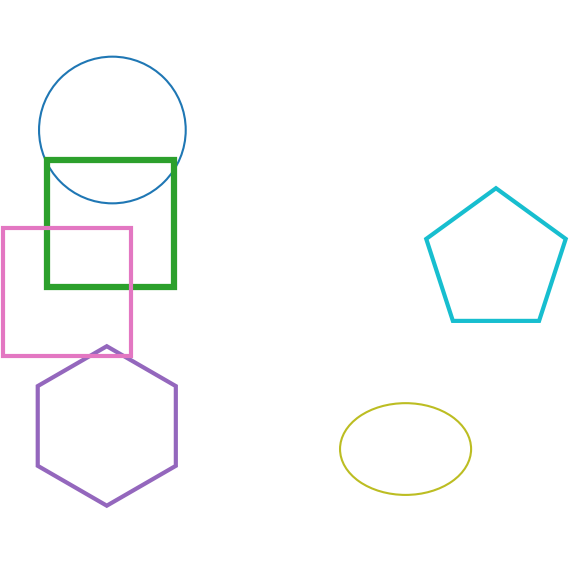[{"shape": "circle", "thickness": 1, "radius": 0.63, "center": [0.195, 0.774]}, {"shape": "square", "thickness": 3, "radius": 0.55, "center": [0.192, 0.613]}, {"shape": "hexagon", "thickness": 2, "radius": 0.69, "center": [0.185, 0.262]}, {"shape": "square", "thickness": 2, "radius": 0.55, "center": [0.116, 0.494]}, {"shape": "oval", "thickness": 1, "radius": 0.57, "center": [0.702, 0.222]}, {"shape": "pentagon", "thickness": 2, "radius": 0.63, "center": [0.859, 0.546]}]